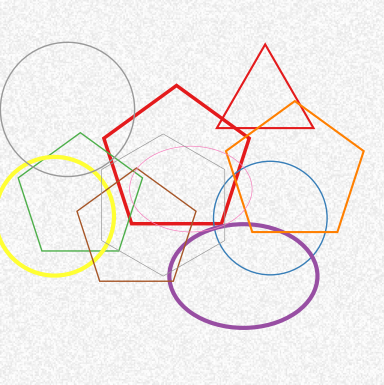[{"shape": "pentagon", "thickness": 2.5, "radius": 0.99, "center": [0.459, 0.579]}, {"shape": "triangle", "thickness": 1.5, "radius": 0.72, "center": [0.689, 0.74]}, {"shape": "circle", "thickness": 1, "radius": 0.74, "center": [0.702, 0.434]}, {"shape": "pentagon", "thickness": 1, "radius": 0.85, "center": [0.209, 0.486]}, {"shape": "oval", "thickness": 3, "radius": 0.96, "center": [0.632, 0.283]}, {"shape": "pentagon", "thickness": 1.5, "radius": 0.94, "center": [0.766, 0.549]}, {"shape": "circle", "thickness": 3, "radius": 0.77, "center": [0.142, 0.438]}, {"shape": "pentagon", "thickness": 1, "radius": 0.81, "center": [0.355, 0.401]}, {"shape": "oval", "thickness": 0.5, "radius": 0.8, "center": [0.496, 0.509]}, {"shape": "circle", "thickness": 1, "radius": 0.87, "center": [0.175, 0.716]}, {"shape": "hexagon", "thickness": 0.5, "radius": 0.92, "center": [0.424, 0.467]}]